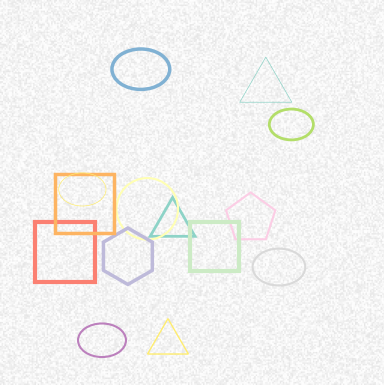[{"shape": "triangle", "thickness": 2, "radius": 0.34, "center": [0.448, 0.42]}, {"shape": "triangle", "thickness": 0.5, "radius": 0.39, "center": [0.69, 0.774]}, {"shape": "circle", "thickness": 1.5, "radius": 0.4, "center": [0.383, 0.458]}, {"shape": "hexagon", "thickness": 2.5, "radius": 0.37, "center": [0.332, 0.334]}, {"shape": "square", "thickness": 3, "radius": 0.39, "center": [0.169, 0.345]}, {"shape": "oval", "thickness": 2.5, "radius": 0.38, "center": [0.366, 0.82]}, {"shape": "square", "thickness": 2.5, "radius": 0.39, "center": [0.22, 0.472]}, {"shape": "oval", "thickness": 2, "radius": 0.29, "center": [0.757, 0.677]}, {"shape": "pentagon", "thickness": 1.5, "radius": 0.34, "center": [0.651, 0.433]}, {"shape": "oval", "thickness": 1.5, "radius": 0.34, "center": [0.725, 0.306]}, {"shape": "oval", "thickness": 1.5, "radius": 0.31, "center": [0.265, 0.116]}, {"shape": "square", "thickness": 3, "radius": 0.32, "center": [0.557, 0.36]}, {"shape": "oval", "thickness": 0.5, "radius": 0.31, "center": [0.214, 0.508]}, {"shape": "triangle", "thickness": 1, "radius": 0.31, "center": [0.436, 0.111]}]